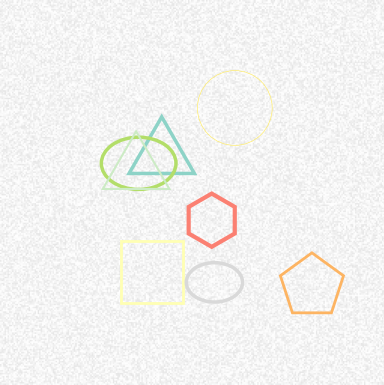[{"shape": "triangle", "thickness": 2.5, "radius": 0.49, "center": [0.42, 0.598]}, {"shape": "square", "thickness": 2, "radius": 0.4, "center": [0.395, 0.294]}, {"shape": "hexagon", "thickness": 3, "radius": 0.35, "center": [0.55, 0.428]}, {"shape": "pentagon", "thickness": 2, "radius": 0.43, "center": [0.81, 0.257]}, {"shape": "oval", "thickness": 2.5, "radius": 0.48, "center": [0.36, 0.576]}, {"shape": "oval", "thickness": 2.5, "radius": 0.37, "center": [0.557, 0.267]}, {"shape": "triangle", "thickness": 1.5, "radius": 0.5, "center": [0.354, 0.559]}, {"shape": "circle", "thickness": 0.5, "radius": 0.49, "center": [0.61, 0.72]}]